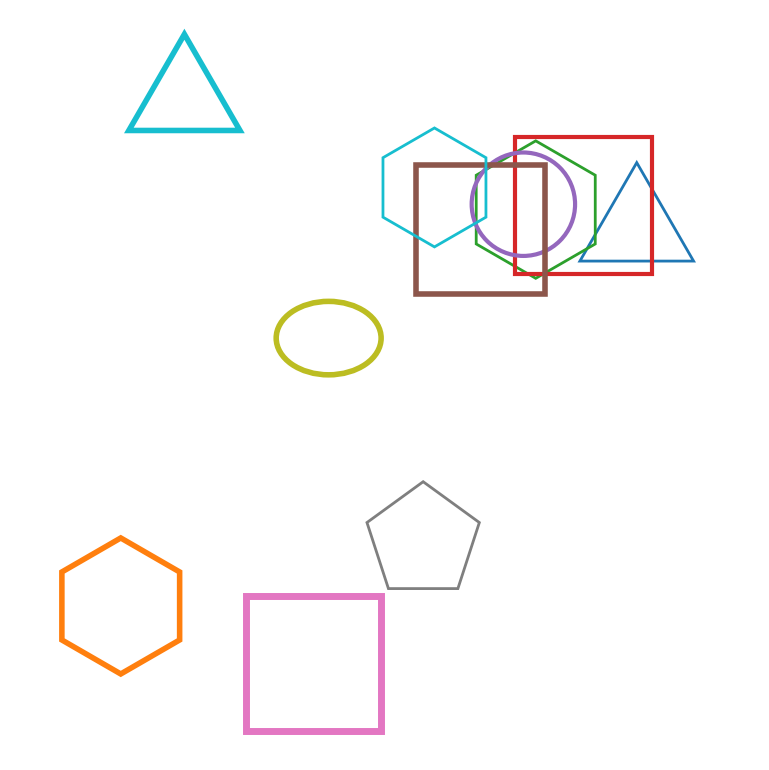[{"shape": "triangle", "thickness": 1, "radius": 0.43, "center": [0.827, 0.704]}, {"shape": "hexagon", "thickness": 2, "radius": 0.44, "center": [0.157, 0.213]}, {"shape": "hexagon", "thickness": 1, "radius": 0.45, "center": [0.696, 0.728]}, {"shape": "square", "thickness": 1.5, "radius": 0.44, "center": [0.757, 0.734]}, {"shape": "circle", "thickness": 1.5, "radius": 0.34, "center": [0.68, 0.735]}, {"shape": "square", "thickness": 2, "radius": 0.42, "center": [0.624, 0.702]}, {"shape": "square", "thickness": 2.5, "radius": 0.44, "center": [0.407, 0.138]}, {"shape": "pentagon", "thickness": 1, "radius": 0.38, "center": [0.55, 0.298]}, {"shape": "oval", "thickness": 2, "radius": 0.34, "center": [0.427, 0.561]}, {"shape": "triangle", "thickness": 2, "radius": 0.42, "center": [0.239, 0.872]}, {"shape": "hexagon", "thickness": 1, "radius": 0.39, "center": [0.564, 0.757]}]